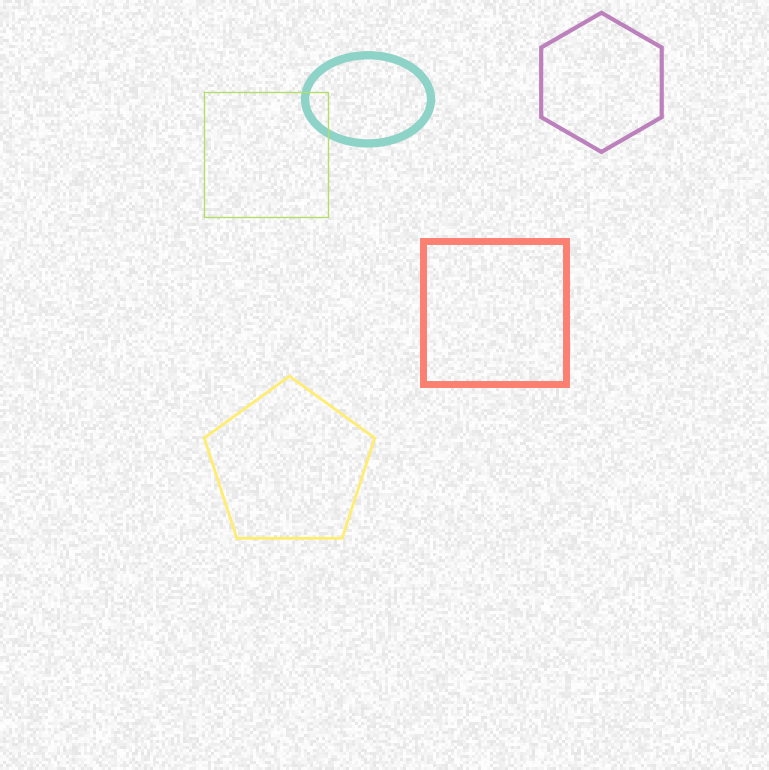[{"shape": "oval", "thickness": 3, "radius": 0.41, "center": [0.478, 0.871]}, {"shape": "square", "thickness": 2.5, "radius": 0.46, "center": [0.642, 0.594]}, {"shape": "square", "thickness": 0.5, "radius": 0.4, "center": [0.346, 0.799]}, {"shape": "hexagon", "thickness": 1.5, "radius": 0.45, "center": [0.781, 0.893]}, {"shape": "pentagon", "thickness": 1, "radius": 0.58, "center": [0.376, 0.395]}]